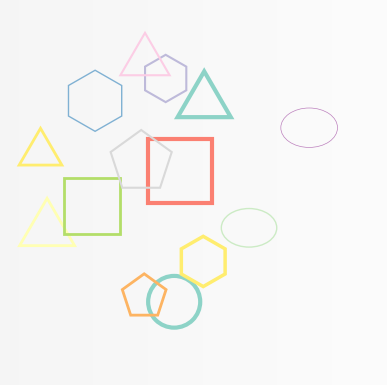[{"shape": "circle", "thickness": 3, "radius": 0.34, "center": [0.449, 0.216]}, {"shape": "triangle", "thickness": 3, "radius": 0.4, "center": [0.527, 0.735]}, {"shape": "triangle", "thickness": 2, "radius": 0.41, "center": [0.122, 0.403]}, {"shape": "hexagon", "thickness": 1.5, "radius": 0.31, "center": [0.428, 0.796]}, {"shape": "square", "thickness": 3, "radius": 0.42, "center": [0.465, 0.555]}, {"shape": "hexagon", "thickness": 1, "radius": 0.4, "center": [0.245, 0.738]}, {"shape": "pentagon", "thickness": 2, "radius": 0.3, "center": [0.372, 0.229]}, {"shape": "square", "thickness": 2, "radius": 0.36, "center": [0.238, 0.465]}, {"shape": "triangle", "thickness": 1.5, "radius": 0.37, "center": [0.374, 0.841]}, {"shape": "pentagon", "thickness": 1.5, "radius": 0.41, "center": [0.364, 0.579]}, {"shape": "oval", "thickness": 0.5, "radius": 0.37, "center": [0.798, 0.668]}, {"shape": "oval", "thickness": 1, "radius": 0.36, "center": [0.643, 0.408]}, {"shape": "triangle", "thickness": 2, "radius": 0.32, "center": [0.105, 0.603]}, {"shape": "hexagon", "thickness": 2.5, "radius": 0.33, "center": [0.524, 0.321]}]